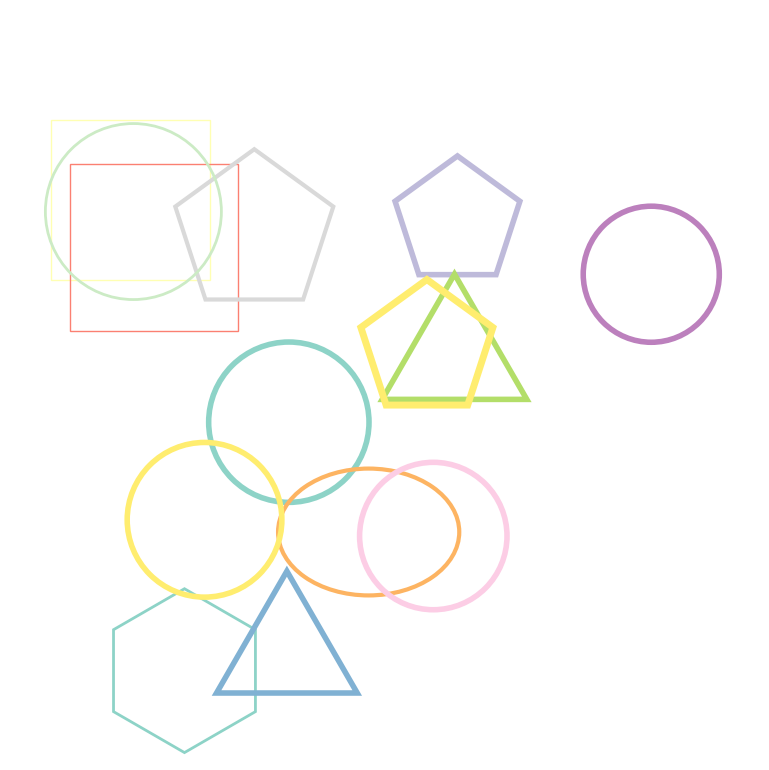[{"shape": "hexagon", "thickness": 1, "radius": 0.53, "center": [0.24, 0.129]}, {"shape": "circle", "thickness": 2, "radius": 0.52, "center": [0.375, 0.452]}, {"shape": "square", "thickness": 0.5, "radius": 0.52, "center": [0.169, 0.74]}, {"shape": "pentagon", "thickness": 2, "radius": 0.43, "center": [0.594, 0.712]}, {"shape": "square", "thickness": 0.5, "radius": 0.54, "center": [0.2, 0.678]}, {"shape": "triangle", "thickness": 2, "radius": 0.53, "center": [0.373, 0.153]}, {"shape": "oval", "thickness": 1.5, "radius": 0.59, "center": [0.479, 0.309]}, {"shape": "triangle", "thickness": 2, "radius": 0.54, "center": [0.59, 0.536]}, {"shape": "circle", "thickness": 2, "radius": 0.48, "center": [0.563, 0.304]}, {"shape": "pentagon", "thickness": 1.5, "radius": 0.54, "center": [0.33, 0.698]}, {"shape": "circle", "thickness": 2, "radius": 0.44, "center": [0.846, 0.644]}, {"shape": "circle", "thickness": 1, "radius": 0.57, "center": [0.173, 0.725]}, {"shape": "circle", "thickness": 2, "radius": 0.5, "center": [0.266, 0.325]}, {"shape": "pentagon", "thickness": 2.5, "radius": 0.45, "center": [0.554, 0.547]}]